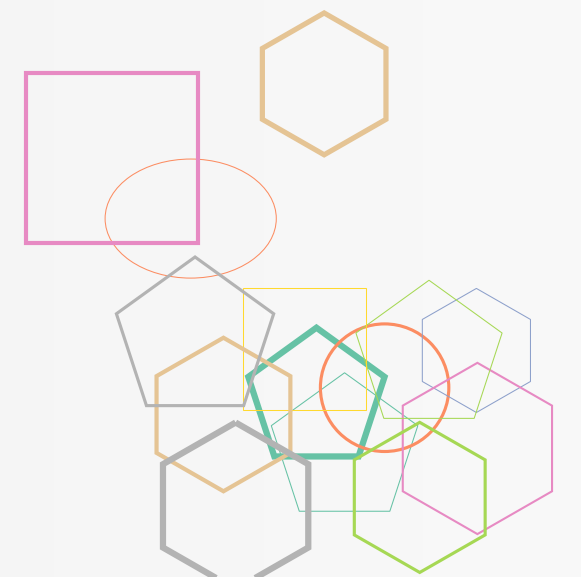[{"shape": "pentagon", "thickness": 3, "radius": 0.62, "center": [0.544, 0.308]}, {"shape": "pentagon", "thickness": 0.5, "radius": 0.66, "center": [0.593, 0.221]}, {"shape": "oval", "thickness": 0.5, "radius": 0.74, "center": [0.328, 0.621]}, {"shape": "circle", "thickness": 1.5, "radius": 0.55, "center": [0.662, 0.328]}, {"shape": "hexagon", "thickness": 0.5, "radius": 0.54, "center": [0.82, 0.392]}, {"shape": "square", "thickness": 2, "radius": 0.74, "center": [0.193, 0.726]}, {"shape": "hexagon", "thickness": 1, "radius": 0.74, "center": [0.821, 0.223]}, {"shape": "pentagon", "thickness": 0.5, "radius": 0.66, "center": [0.738, 0.382]}, {"shape": "hexagon", "thickness": 1.5, "radius": 0.65, "center": [0.722, 0.138]}, {"shape": "square", "thickness": 0.5, "radius": 0.53, "center": [0.524, 0.395]}, {"shape": "hexagon", "thickness": 2, "radius": 0.66, "center": [0.384, 0.281]}, {"shape": "hexagon", "thickness": 2.5, "radius": 0.61, "center": [0.558, 0.854]}, {"shape": "hexagon", "thickness": 3, "radius": 0.72, "center": [0.405, 0.123]}, {"shape": "pentagon", "thickness": 1.5, "radius": 0.71, "center": [0.336, 0.412]}]